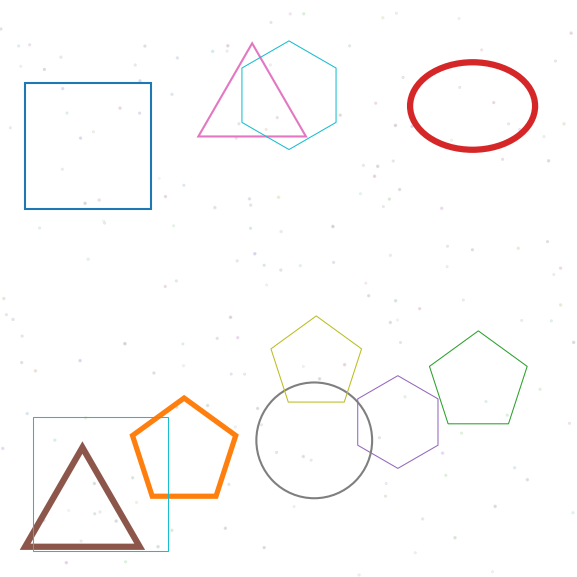[{"shape": "square", "thickness": 1, "radius": 0.55, "center": [0.152, 0.746]}, {"shape": "pentagon", "thickness": 2.5, "radius": 0.47, "center": [0.319, 0.216]}, {"shape": "pentagon", "thickness": 0.5, "radius": 0.44, "center": [0.828, 0.337]}, {"shape": "oval", "thickness": 3, "radius": 0.54, "center": [0.818, 0.816]}, {"shape": "hexagon", "thickness": 0.5, "radius": 0.4, "center": [0.689, 0.268]}, {"shape": "triangle", "thickness": 3, "radius": 0.57, "center": [0.143, 0.11]}, {"shape": "triangle", "thickness": 1, "radius": 0.54, "center": [0.437, 0.817]}, {"shape": "circle", "thickness": 1, "radius": 0.5, "center": [0.544, 0.237]}, {"shape": "pentagon", "thickness": 0.5, "radius": 0.41, "center": [0.548, 0.37]}, {"shape": "hexagon", "thickness": 0.5, "radius": 0.47, "center": [0.5, 0.834]}, {"shape": "square", "thickness": 0.5, "radius": 0.58, "center": [0.174, 0.161]}]